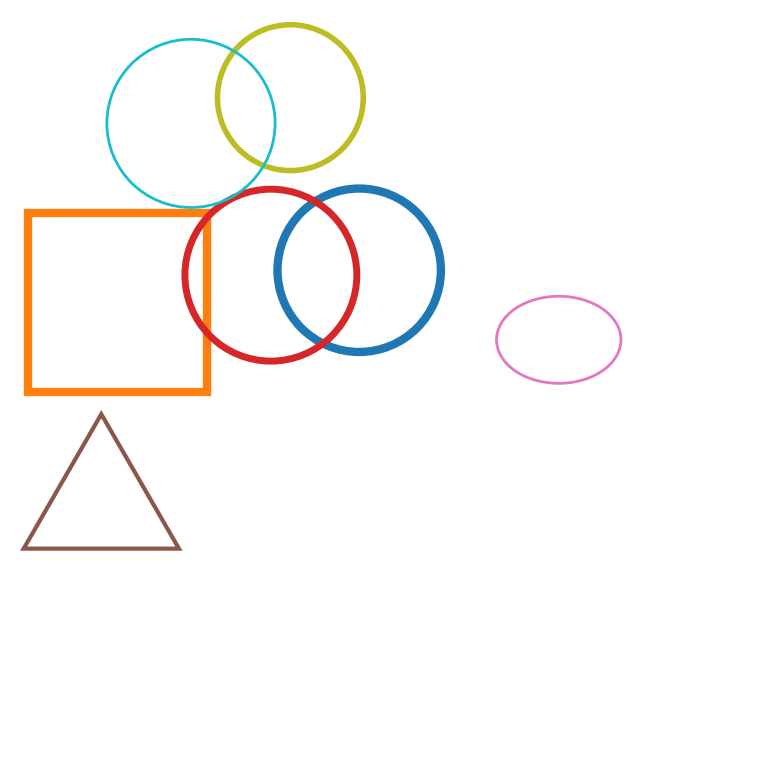[{"shape": "circle", "thickness": 3, "radius": 0.53, "center": [0.466, 0.649]}, {"shape": "square", "thickness": 3, "radius": 0.58, "center": [0.153, 0.607]}, {"shape": "circle", "thickness": 2.5, "radius": 0.56, "center": [0.352, 0.643]}, {"shape": "triangle", "thickness": 1.5, "radius": 0.58, "center": [0.132, 0.346]}, {"shape": "oval", "thickness": 1, "radius": 0.4, "center": [0.726, 0.559]}, {"shape": "circle", "thickness": 2, "radius": 0.47, "center": [0.377, 0.873]}, {"shape": "circle", "thickness": 1, "radius": 0.55, "center": [0.248, 0.84]}]